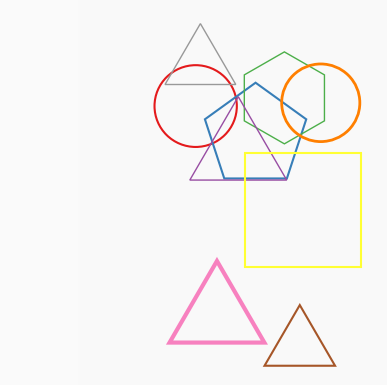[{"shape": "circle", "thickness": 1.5, "radius": 0.53, "center": [0.505, 0.725]}, {"shape": "pentagon", "thickness": 1.5, "radius": 0.69, "center": [0.66, 0.648]}, {"shape": "hexagon", "thickness": 1, "radius": 0.6, "center": [0.734, 0.746]}, {"shape": "triangle", "thickness": 1, "radius": 0.72, "center": [0.615, 0.604]}, {"shape": "circle", "thickness": 2, "radius": 0.5, "center": [0.828, 0.733]}, {"shape": "square", "thickness": 1.5, "radius": 0.74, "center": [0.782, 0.454]}, {"shape": "triangle", "thickness": 1.5, "radius": 0.53, "center": [0.774, 0.103]}, {"shape": "triangle", "thickness": 3, "radius": 0.71, "center": [0.56, 0.181]}, {"shape": "triangle", "thickness": 1, "radius": 0.53, "center": [0.517, 0.833]}]